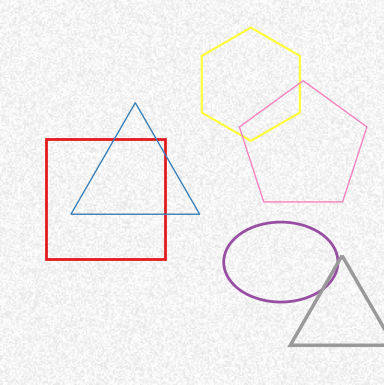[{"shape": "square", "thickness": 2, "radius": 0.77, "center": [0.273, 0.483]}, {"shape": "triangle", "thickness": 1, "radius": 0.97, "center": [0.351, 0.54]}, {"shape": "oval", "thickness": 2, "radius": 0.74, "center": [0.729, 0.319]}, {"shape": "hexagon", "thickness": 1.5, "radius": 0.74, "center": [0.651, 0.781]}, {"shape": "pentagon", "thickness": 1, "radius": 0.87, "center": [0.787, 0.616]}, {"shape": "triangle", "thickness": 2.5, "radius": 0.78, "center": [0.888, 0.181]}]